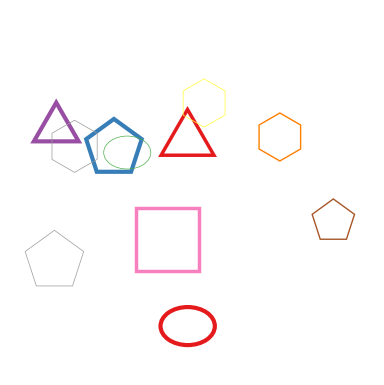[{"shape": "triangle", "thickness": 2.5, "radius": 0.4, "center": [0.487, 0.636]}, {"shape": "oval", "thickness": 3, "radius": 0.35, "center": [0.487, 0.153]}, {"shape": "pentagon", "thickness": 3, "radius": 0.38, "center": [0.296, 0.615]}, {"shape": "oval", "thickness": 0.5, "radius": 0.31, "center": [0.331, 0.604]}, {"shape": "triangle", "thickness": 3, "radius": 0.34, "center": [0.146, 0.666]}, {"shape": "hexagon", "thickness": 1, "radius": 0.31, "center": [0.727, 0.644]}, {"shape": "hexagon", "thickness": 0.5, "radius": 0.31, "center": [0.53, 0.732]}, {"shape": "pentagon", "thickness": 1, "radius": 0.29, "center": [0.866, 0.425]}, {"shape": "square", "thickness": 2.5, "radius": 0.41, "center": [0.435, 0.378]}, {"shape": "pentagon", "thickness": 0.5, "radius": 0.4, "center": [0.141, 0.322]}, {"shape": "hexagon", "thickness": 0.5, "radius": 0.34, "center": [0.194, 0.62]}]